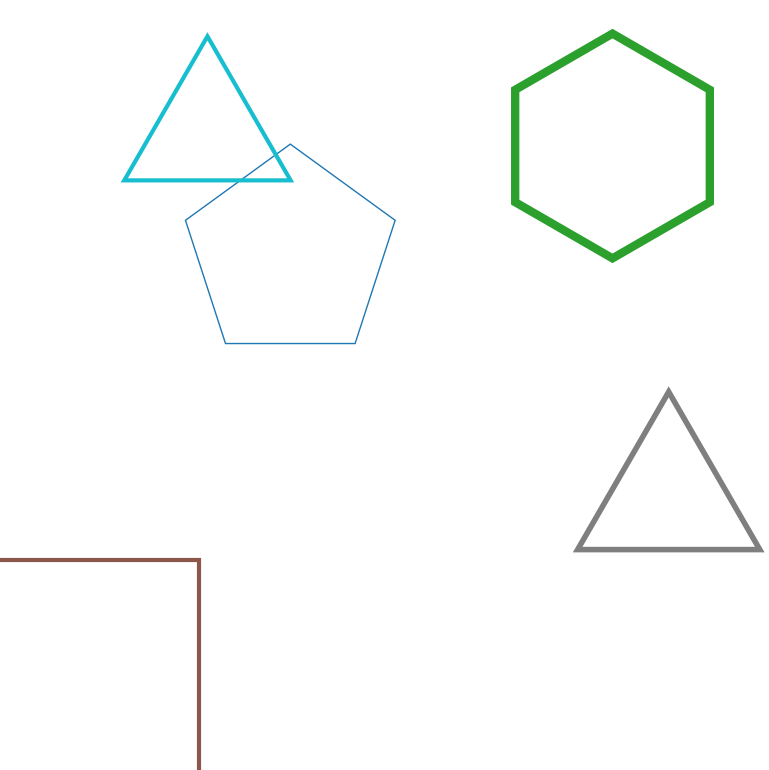[{"shape": "pentagon", "thickness": 0.5, "radius": 0.72, "center": [0.377, 0.67]}, {"shape": "hexagon", "thickness": 3, "radius": 0.73, "center": [0.795, 0.81]}, {"shape": "square", "thickness": 1.5, "radius": 0.69, "center": [0.119, 0.134]}, {"shape": "triangle", "thickness": 2, "radius": 0.68, "center": [0.868, 0.355]}, {"shape": "triangle", "thickness": 1.5, "radius": 0.62, "center": [0.269, 0.828]}]